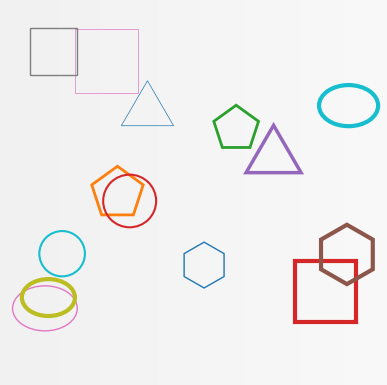[{"shape": "triangle", "thickness": 0.5, "radius": 0.39, "center": [0.38, 0.712]}, {"shape": "hexagon", "thickness": 1, "radius": 0.3, "center": [0.527, 0.311]}, {"shape": "pentagon", "thickness": 2, "radius": 0.35, "center": [0.303, 0.498]}, {"shape": "pentagon", "thickness": 2, "radius": 0.3, "center": [0.609, 0.666]}, {"shape": "square", "thickness": 3, "radius": 0.39, "center": [0.84, 0.242]}, {"shape": "circle", "thickness": 1.5, "radius": 0.34, "center": [0.335, 0.478]}, {"shape": "triangle", "thickness": 2.5, "radius": 0.41, "center": [0.706, 0.593]}, {"shape": "hexagon", "thickness": 3, "radius": 0.39, "center": [0.895, 0.339]}, {"shape": "oval", "thickness": 1, "radius": 0.42, "center": [0.116, 0.199]}, {"shape": "square", "thickness": 0.5, "radius": 0.41, "center": [0.275, 0.842]}, {"shape": "square", "thickness": 1, "radius": 0.3, "center": [0.139, 0.866]}, {"shape": "oval", "thickness": 3, "radius": 0.34, "center": [0.125, 0.227]}, {"shape": "circle", "thickness": 1.5, "radius": 0.29, "center": [0.16, 0.341]}, {"shape": "oval", "thickness": 3, "radius": 0.38, "center": [0.9, 0.726]}]